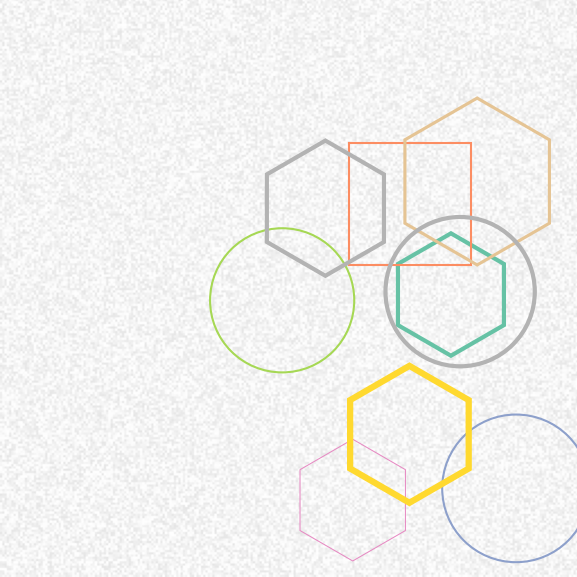[{"shape": "hexagon", "thickness": 2, "radius": 0.53, "center": [0.781, 0.489]}, {"shape": "square", "thickness": 1, "radius": 0.53, "center": [0.71, 0.646]}, {"shape": "circle", "thickness": 1, "radius": 0.64, "center": [0.894, 0.153]}, {"shape": "hexagon", "thickness": 0.5, "radius": 0.53, "center": [0.611, 0.133]}, {"shape": "circle", "thickness": 1, "radius": 0.62, "center": [0.489, 0.479]}, {"shape": "hexagon", "thickness": 3, "radius": 0.59, "center": [0.709, 0.247]}, {"shape": "hexagon", "thickness": 1.5, "radius": 0.72, "center": [0.826, 0.685]}, {"shape": "hexagon", "thickness": 2, "radius": 0.59, "center": [0.563, 0.639]}, {"shape": "circle", "thickness": 2, "radius": 0.65, "center": [0.797, 0.494]}]